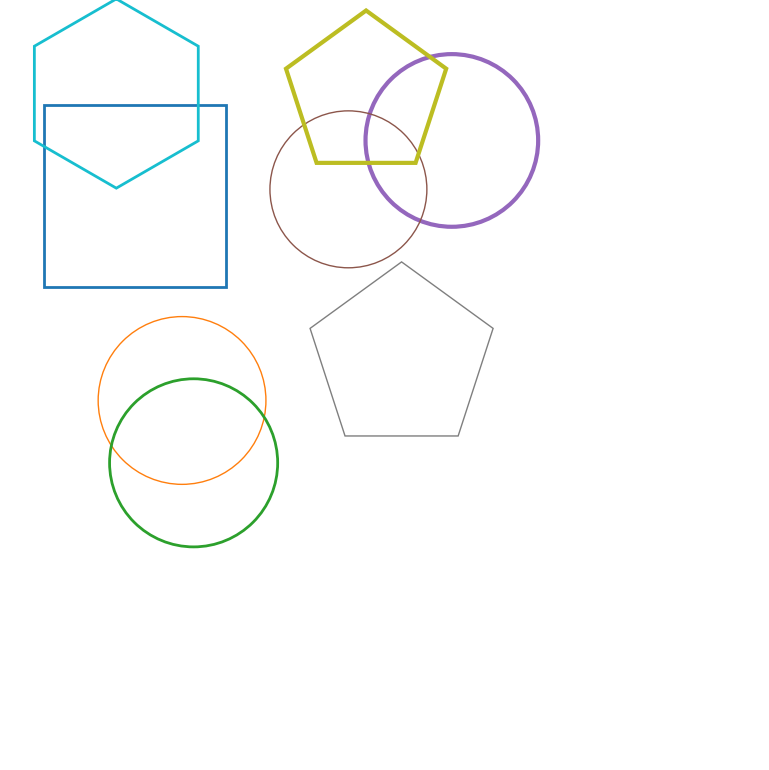[{"shape": "square", "thickness": 1, "radius": 0.59, "center": [0.175, 0.746]}, {"shape": "circle", "thickness": 0.5, "radius": 0.54, "center": [0.236, 0.48]}, {"shape": "circle", "thickness": 1, "radius": 0.55, "center": [0.251, 0.399]}, {"shape": "circle", "thickness": 1.5, "radius": 0.56, "center": [0.587, 0.818]}, {"shape": "circle", "thickness": 0.5, "radius": 0.51, "center": [0.452, 0.754]}, {"shape": "pentagon", "thickness": 0.5, "radius": 0.62, "center": [0.522, 0.535]}, {"shape": "pentagon", "thickness": 1.5, "radius": 0.55, "center": [0.475, 0.877]}, {"shape": "hexagon", "thickness": 1, "radius": 0.61, "center": [0.151, 0.879]}]